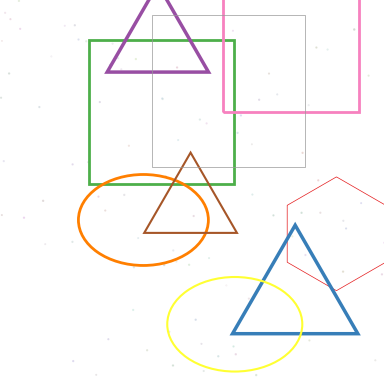[{"shape": "hexagon", "thickness": 0.5, "radius": 0.74, "center": [0.874, 0.393]}, {"shape": "triangle", "thickness": 2.5, "radius": 0.94, "center": [0.767, 0.227]}, {"shape": "square", "thickness": 2, "radius": 0.94, "center": [0.419, 0.709]}, {"shape": "triangle", "thickness": 2.5, "radius": 0.76, "center": [0.41, 0.889]}, {"shape": "oval", "thickness": 2, "radius": 0.84, "center": [0.372, 0.429]}, {"shape": "oval", "thickness": 1.5, "radius": 0.88, "center": [0.61, 0.158]}, {"shape": "triangle", "thickness": 1.5, "radius": 0.7, "center": [0.495, 0.465]}, {"shape": "square", "thickness": 2, "radius": 0.88, "center": [0.757, 0.886]}, {"shape": "square", "thickness": 0.5, "radius": 0.99, "center": [0.593, 0.763]}]